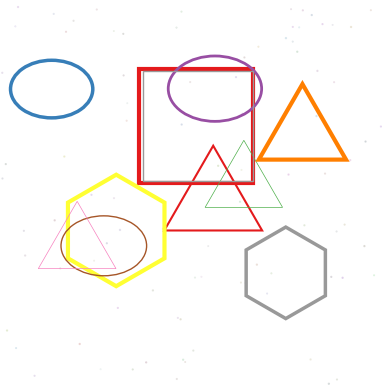[{"shape": "square", "thickness": 3, "radius": 0.74, "center": [0.508, 0.673]}, {"shape": "triangle", "thickness": 1.5, "radius": 0.73, "center": [0.554, 0.475]}, {"shape": "oval", "thickness": 2.5, "radius": 0.53, "center": [0.134, 0.769]}, {"shape": "triangle", "thickness": 0.5, "radius": 0.58, "center": [0.633, 0.519]}, {"shape": "oval", "thickness": 2, "radius": 0.61, "center": [0.558, 0.77]}, {"shape": "triangle", "thickness": 3, "radius": 0.65, "center": [0.786, 0.651]}, {"shape": "hexagon", "thickness": 3, "radius": 0.72, "center": [0.302, 0.401]}, {"shape": "oval", "thickness": 1, "radius": 0.56, "center": [0.27, 0.362]}, {"shape": "triangle", "thickness": 0.5, "radius": 0.58, "center": [0.2, 0.361]}, {"shape": "square", "thickness": 1, "radius": 0.71, "center": [0.513, 0.673]}, {"shape": "hexagon", "thickness": 2.5, "radius": 0.59, "center": [0.742, 0.291]}]